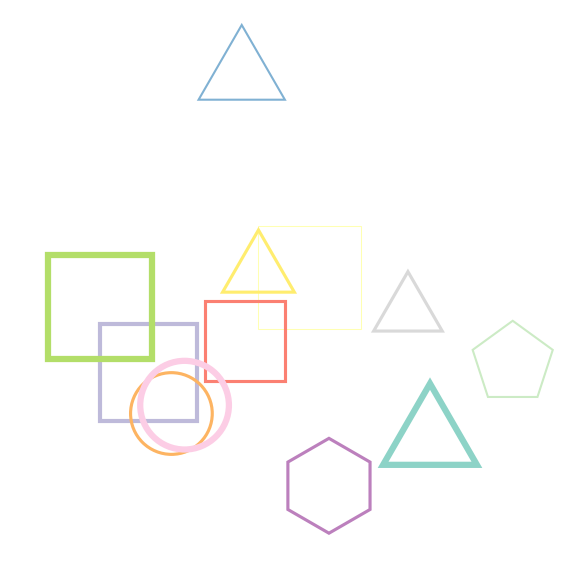[{"shape": "triangle", "thickness": 3, "radius": 0.47, "center": [0.745, 0.241]}, {"shape": "square", "thickness": 0.5, "radius": 0.45, "center": [0.536, 0.518]}, {"shape": "square", "thickness": 2, "radius": 0.42, "center": [0.257, 0.354]}, {"shape": "square", "thickness": 1.5, "radius": 0.35, "center": [0.425, 0.409]}, {"shape": "triangle", "thickness": 1, "radius": 0.43, "center": [0.419, 0.87]}, {"shape": "circle", "thickness": 1.5, "radius": 0.35, "center": [0.297, 0.283]}, {"shape": "square", "thickness": 3, "radius": 0.45, "center": [0.173, 0.467]}, {"shape": "circle", "thickness": 3, "radius": 0.38, "center": [0.32, 0.298]}, {"shape": "triangle", "thickness": 1.5, "radius": 0.34, "center": [0.706, 0.46]}, {"shape": "hexagon", "thickness": 1.5, "radius": 0.41, "center": [0.57, 0.158]}, {"shape": "pentagon", "thickness": 1, "radius": 0.36, "center": [0.888, 0.371]}, {"shape": "triangle", "thickness": 1.5, "radius": 0.36, "center": [0.448, 0.529]}]